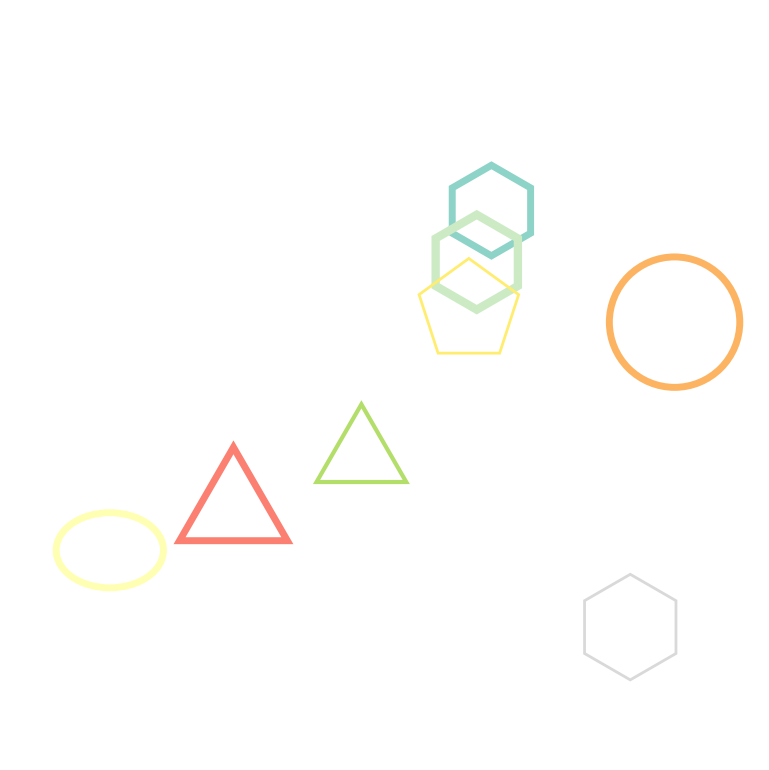[{"shape": "hexagon", "thickness": 2.5, "radius": 0.29, "center": [0.638, 0.727]}, {"shape": "oval", "thickness": 2.5, "radius": 0.35, "center": [0.143, 0.285]}, {"shape": "triangle", "thickness": 2.5, "radius": 0.4, "center": [0.303, 0.338]}, {"shape": "circle", "thickness": 2.5, "radius": 0.42, "center": [0.876, 0.582]}, {"shape": "triangle", "thickness": 1.5, "radius": 0.34, "center": [0.469, 0.408]}, {"shape": "hexagon", "thickness": 1, "radius": 0.34, "center": [0.819, 0.186]}, {"shape": "hexagon", "thickness": 3, "radius": 0.31, "center": [0.619, 0.66]}, {"shape": "pentagon", "thickness": 1, "radius": 0.34, "center": [0.609, 0.596]}]